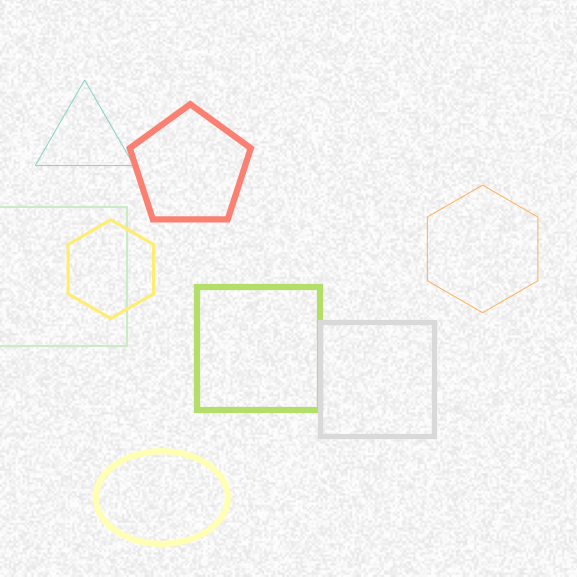[{"shape": "triangle", "thickness": 0.5, "radius": 0.49, "center": [0.147, 0.762]}, {"shape": "oval", "thickness": 3, "radius": 0.57, "center": [0.28, 0.138]}, {"shape": "pentagon", "thickness": 3, "radius": 0.55, "center": [0.329, 0.708]}, {"shape": "hexagon", "thickness": 0.5, "radius": 0.55, "center": [0.836, 0.568]}, {"shape": "square", "thickness": 3, "radius": 0.53, "center": [0.448, 0.396]}, {"shape": "square", "thickness": 2.5, "radius": 0.49, "center": [0.653, 0.342]}, {"shape": "square", "thickness": 1, "radius": 0.6, "center": [0.101, 0.52]}, {"shape": "hexagon", "thickness": 1.5, "radius": 0.43, "center": [0.192, 0.533]}]